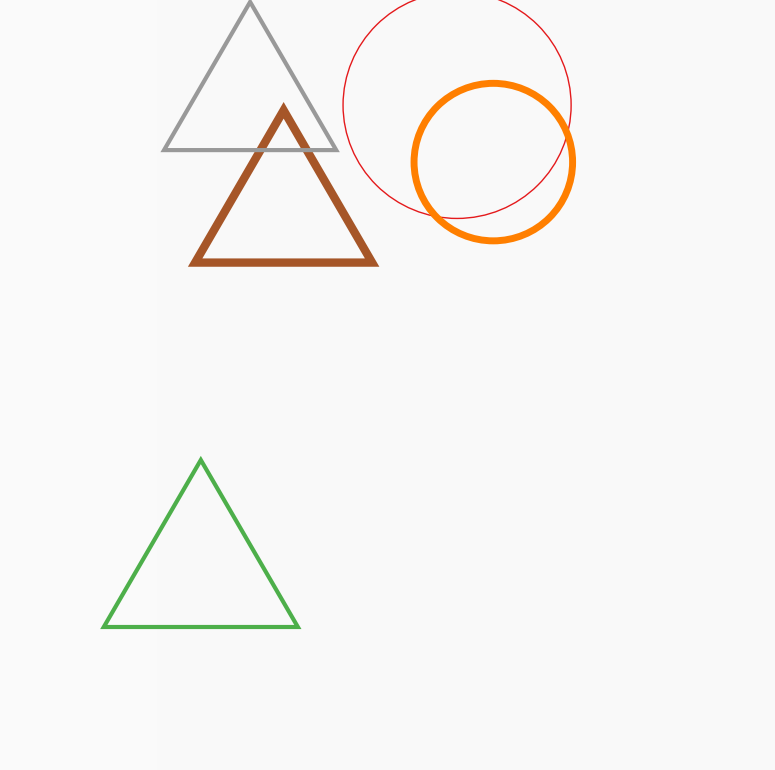[{"shape": "circle", "thickness": 0.5, "radius": 0.74, "center": [0.59, 0.863]}, {"shape": "triangle", "thickness": 1.5, "radius": 0.72, "center": [0.259, 0.258]}, {"shape": "circle", "thickness": 2.5, "radius": 0.51, "center": [0.637, 0.789]}, {"shape": "triangle", "thickness": 3, "radius": 0.66, "center": [0.366, 0.725]}, {"shape": "triangle", "thickness": 1.5, "radius": 0.64, "center": [0.323, 0.869]}]